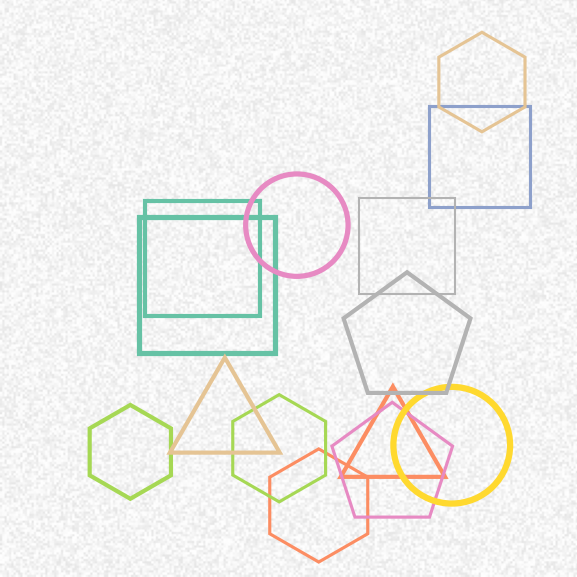[{"shape": "square", "thickness": 2.5, "radius": 0.59, "center": [0.358, 0.505]}, {"shape": "square", "thickness": 2, "radius": 0.5, "center": [0.351, 0.551]}, {"shape": "hexagon", "thickness": 1.5, "radius": 0.49, "center": [0.552, 0.124]}, {"shape": "triangle", "thickness": 2, "radius": 0.52, "center": [0.68, 0.226]}, {"shape": "square", "thickness": 1.5, "radius": 0.44, "center": [0.83, 0.728]}, {"shape": "circle", "thickness": 2.5, "radius": 0.44, "center": [0.514, 0.609]}, {"shape": "pentagon", "thickness": 1.5, "radius": 0.55, "center": [0.679, 0.193]}, {"shape": "hexagon", "thickness": 1.5, "radius": 0.46, "center": [0.483, 0.223]}, {"shape": "hexagon", "thickness": 2, "radius": 0.41, "center": [0.226, 0.217]}, {"shape": "circle", "thickness": 3, "radius": 0.51, "center": [0.782, 0.228]}, {"shape": "triangle", "thickness": 2, "radius": 0.55, "center": [0.389, 0.27]}, {"shape": "hexagon", "thickness": 1.5, "radius": 0.43, "center": [0.835, 0.857]}, {"shape": "pentagon", "thickness": 2, "radius": 0.58, "center": [0.705, 0.412]}, {"shape": "square", "thickness": 1, "radius": 0.42, "center": [0.705, 0.573]}]